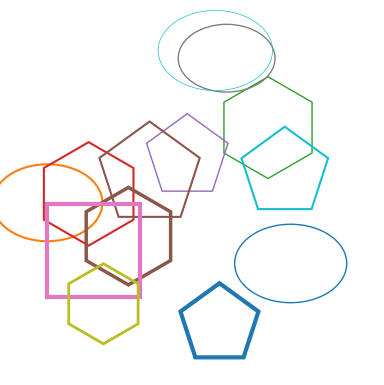[{"shape": "oval", "thickness": 1, "radius": 0.73, "center": [0.755, 0.316]}, {"shape": "pentagon", "thickness": 3, "radius": 0.53, "center": [0.57, 0.158]}, {"shape": "oval", "thickness": 1.5, "radius": 0.71, "center": [0.123, 0.473]}, {"shape": "hexagon", "thickness": 1, "radius": 0.66, "center": [0.696, 0.669]}, {"shape": "hexagon", "thickness": 1.5, "radius": 0.67, "center": [0.23, 0.496]}, {"shape": "pentagon", "thickness": 1, "radius": 0.56, "center": [0.486, 0.593]}, {"shape": "pentagon", "thickness": 1.5, "radius": 0.68, "center": [0.389, 0.547]}, {"shape": "hexagon", "thickness": 2.5, "radius": 0.63, "center": [0.334, 0.387]}, {"shape": "square", "thickness": 3, "radius": 0.6, "center": [0.244, 0.349]}, {"shape": "oval", "thickness": 1, "radius": 0.63, "center": [0.589, 0.849]}, {"shape": "hexagon", "thickness": 2, "radius": 0.52, "center": [0.269, 0.211]}, {"shape": "pentagon", "thickness": 1.5, "radius": 0.59, "center": [0.74, 0.553]}, {"shape": "oval", "thickness": 0.5, "radius": 0.74, "center": [0.559, 0.869]}]